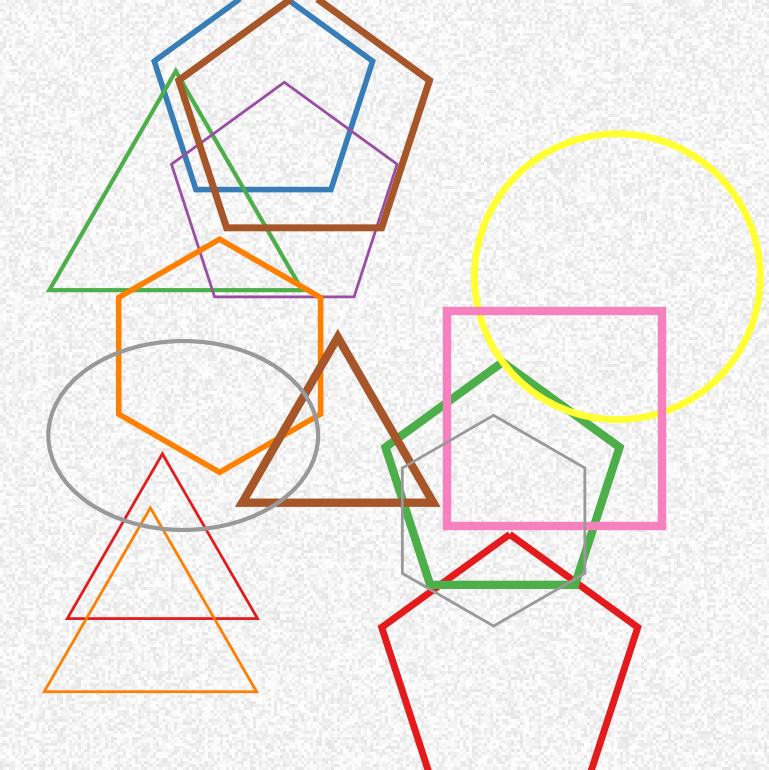[{"shape": "pentagon", "thickness": 2.5, "radius": 0.87, "center": [0.662, 0.131]}, {"shape": "triangle", "thickness": 1, "radius": 0.71, "center": [0.211, 0.268]}, {"shape": "pentagon", "thickness": 2, "radius": 0.75, "center": [0.342, 0.874]}, {"shape": "triangle", "thickness": 1.5, "radius": 0.95, "center": [0.228, 0.718]}, {"shape": "pentagon", "thickness": 3, "radius": 0.8, "center": [0.653, 0.37]}, {"shape": "pentagon", "thickness": 1, "radius": 0.77, "center": [0.369, 0.739]}, {"shape": "hexagon", "thickness": 2, "radius": 0.76, "center": [0.285, 0.538]}, {"shape": "triangle", "thickness": 1, "radius": 0.8, "center": [0.195, 0.181]}, {"shape": "circle", "thickness": 2.5, "radius": 0.93, "center": [0.802, 0.641]}, {"shape": "triangle", "thickness": 3, "radius": 0.72, "center": [0.439, 0.419]}, {"shape": "pentagon", "thickness": 2.5, "radius": 0.86, "center": [0.395, 0.843]}, {"shape": "square", "thickness": 3, "radius": 0.7, "center": [0.72, 0.457]}, {"shape": "hexagon", "thickness": 1, "radius": 0.68, "center": [0.641, 0.324]}, {"shape": "oval", "thickness": 1.5, "radius": 0.88, "center": [0.238, 0.434]}]